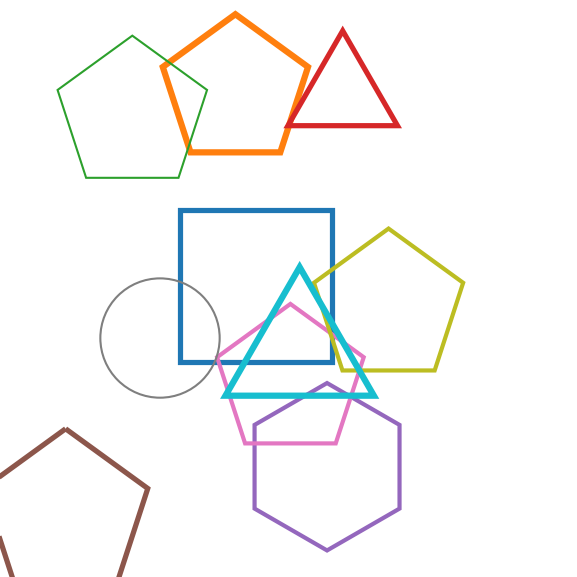[{"shape": "square", "thickness": 2.5, "radius": 0.66, "center": [0.443, 0.504]}, {"shape": "pentagon", "thickness": 3, "radius": 0.66, "center": [0.408, 0.842]}, {"shape": "pentagon", "thickness": 1, "radius": 0.68, "center": [0.229, 0.801]}, {"shape": "triangle", "thickness": 2.5, "radius": 0.55, "center": [0.593, 0.836]}, {"shape": "hexagon", "thickness": 2, "radius": 0.72, "center": [0.566, 0.191]}, {"shape": "pentagon", "thickness": 2.5, "radius": 0.75, "center": [0.114, 0.107]}, {"shape": "pentagon", "thickness": 2, "radius": 0.67, "center": [0.503, 0.339]}, {"shape": "circle", "thickness": 1, "radius": 0.52, "center": [0.277, 0.414]}, {"shape": "pentagon", "thickness": 2, "radius": 0.68, "center": [0.673, 0.468]}, {"shape": "triangle", "thickness": 3, "radius": 0.74, "center": [0.519, 0.388]}]